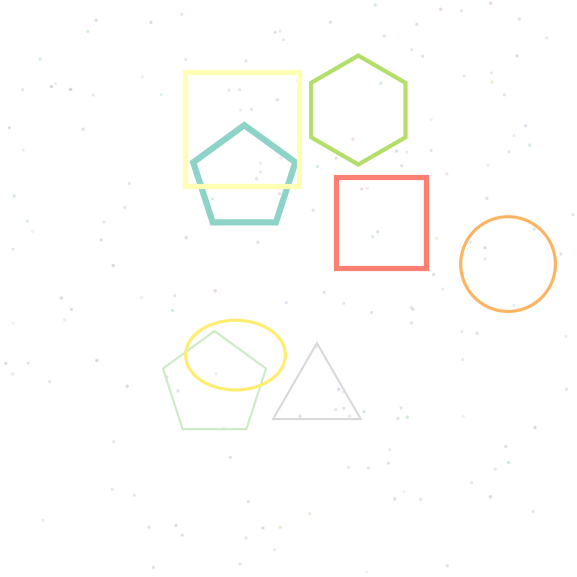[{"shape": "pentagon", "thickness": 3, "radius": 0.47, "center": [0.423, 0.689]}, {"shape": "square", "thickness": 2.5, "radius": 0.49, "center": [0.419, 0.776]}, {"shape": "square", "thickness": 2.5, "radius": 0.39, "center": [0.66, 0.614]}, {"shape": "circle", "thickness": 1.5, "radius": 0.41, "center": [0.88, 0.542]}, {"shape": "hexagon", "thickness": 2, "radius": 0.47, "center": [0.62, 0.809]}, {"shape": "triangle", "thickness": 1, "radius": 0.44, "center": [0.549, 0.317]}, {"shape": "pentagon", "thickness": 1, "radius": 0.47, "center": [0.371, 0.332]}, {"shape": "oval", "thickness": 1.5, "radius": 0.43, "center": [0.408, 0.384]}]